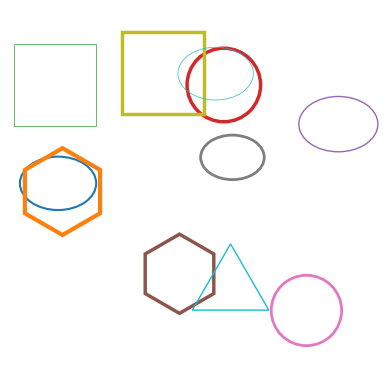[{"shape": "oval", "thickness": 1.5, "radius": 0.5, "center": [0.151, 0.524]}, {"shape": "hexagon", "thickness": 3, "radius": 0.56, "center": [0.162, 0.502]}, {"shape": "square", "thickness": 0.5, "radius": 0.53, "center": [0.143, 0.78]}, {"shape": "circle", "thickness": 2.5, "radius": 0.48, "center": [0.581, 0.779]}, {"shape": "oval", "thickness": 1, "radius": 0.51, "center": [0.879, 0.678]}, {"shape": "hexagon", "thickness": 2.5, "radius": 0.51, "center": [0.466, 0.289]}, {"shape": "circle", "thickness": 2, "radius": 0.46, "center": [0.796, 0.194]}, {"shape": "oval", "thickness": 2, "radius": 0.41, "center": [0.604, 0.591]}, {"shape": "square", "thickness": 2.5, "radius": 0.53, "center": [0.424, 0.811]}, {"shape": "triangle", "thickness": 1, "radius": 0.57, "center": [0.599, 0.252]}, {"shape": "oval", "thickness": 0.5, "radius": 0.49, "center": [0.56, 0.809]}]